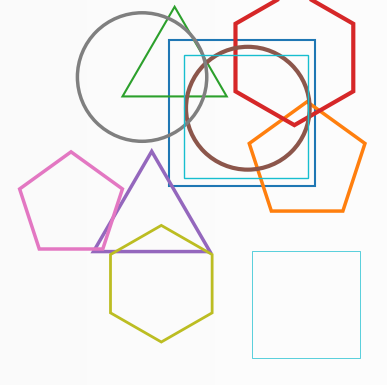[{"shape": "square", "thickness": 1.5, "radius": 0.94, "center": [0.624, 0.706]}, {"shape": "pentagon", "thickness": 2.5, "radius": 0.79, "center": [0.793, 0.579]}, {"shape": "triangle", "thickness": 1.5, "radius": 0.78, "center": [0.451, 0.827]}, {"shape": "hexagon", "thickness": 3, "radius": 0.88, "center": [0.76, 0.85]}, {"shape": "triangle", "thickness": 2.5, "radius": 0.87, "center": [0.392, 0.433]}, {"shape": "circle", "thickness": 3, "radius": 0.8, "center": [0.64, 0.719]}, {"shape": "pentagon", "thickness": 2.5, "radius": 0.7, "center": [0.183, 0.466]}, {"shape": "circle", "thickness": 2.5, "radius": 0.83, "center": [0.367, 0.8]}, {"shape": "hexagon", "thickness": 2, "radius": 0.76, "center": [0.416, 0.263]}, {"shape": "square", "thickness": 0.5, "radius": 0.7, "center": [0.79, 0.209]}, {"shape": "square", "thickness": 1, "radius": 0.8, "center": [0.635, 0.697]}]